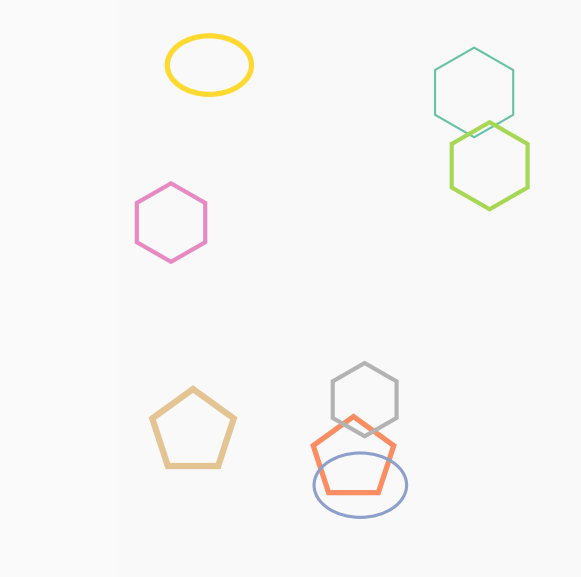[{"shape": "hexagon", "thickness": 1, "radius": 0.39, "center": [0.816, 0.839]}, {"shape": "pentagon", "thickness": 2.5, "radius": 0.36, "center": [0.608, 0.205]}, {"shape": "oval", "thickness": 1.5, "radius": 0.4, "center": [0.62, 0.159]}, {"shape": "hexagon", "thickness": 2, "radius": 0.34, "center": [0.294, 0.614]}, {"shape": "hexagon", "thickness": 2, "radius": 0.38, "center": [0.842, 0.712]}, {"shape": "oval", "thickness": 2.5, "radius": 0.36, "center": [0.36, 0.886]}, {"shape": "pentagon", "thickness": 3, "radius": 0.37, "center": [0.332, 0.252]}, {"shape": "hexagon", "thickness": 2, "radius": 0.32, "center": [0.627, 0.307]}]